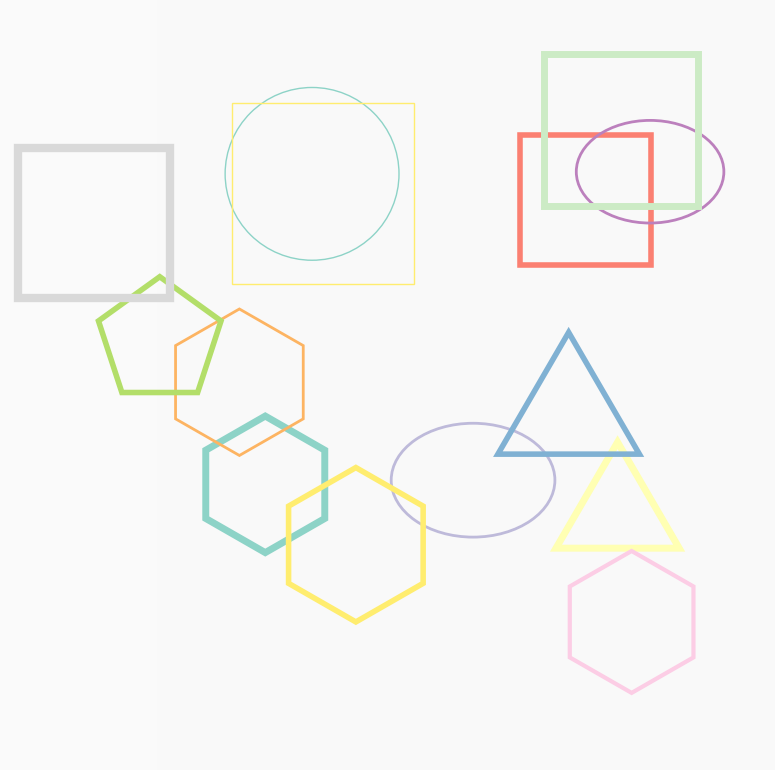[{"shape": "circle", "thickness": 0.5, "radius": 0.56, "center": [0.403, 0.774]}, {"shape": "hexagon", "thickness": 2.5, "radius": 0.44, "center": [0.342, 0.371]}, {"shape": "triangle", "thickness": 2.5, "radius": 0.46, "center": [0.797, 0.334]}, {"shape": "oval", "thickness": 1, "radius": 0.53, "center": [0.61, 0.376]}, {"shape": "square", "thickness": 2, "radius": 0.42, "center": [0.755, 0.741]}, {"shape": "triangle", "thickness": 2, "radius": 0.53, "center": [0.734, 0.463]}, {"shape": "hexagon", "thickness": 1, "radius": 0.48, "center": [0.309, 0.504]}, {"shape": "pentagon", "thickness": 2, "radius": 0.42, "center": [0.206, 0.557]}, {"shape": "hexagon", "thickness": 1.5, "radius": 0.46, "center": [0.815, 0.192]}, {"shape": "square", "thickness": 3, "radius": 0.49, "center": [0.121, 0.71]}, {"shape": "oval", "thickness": 1, "radius": 0.48, "center": [0.839, 0.777]}, {"shape": "square", "thickness": 2.5, "radius": 0.49, "center": [0.801, 0.831]}, {"shape": "square", "thickness": 0.5, "radius": 0.59, "center": [0.417, 0.749]}, {"shape": "hexagon", "thickness": 2, "radius": 0.5, "center": [0.459, 0.293]}]